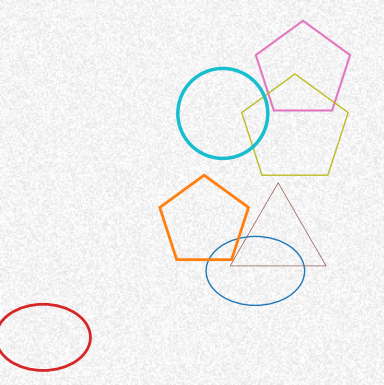[{"shape": "oval", "thickness": 1, "radius": 0.64, "center": [0.663, 0.296]}, {"shape": "pentagon", "thickness": 2, "radius": 0.61, "center": [0.53, 0.424]}, {"shape": "oval", "thickness": 2, "radius": 0.61, "center": [0.112, 0.124]}, {"shape": "triangle", "thickness": 0.5, "radius": 0.72, "center": [0.722, 0.381]}, {"shape": "pentagon", "thickness": 1.5, "radius": 0.64, "center": [0.787, 0.817]}, {"shape": "pentagon", "thickness": 1, "radius": 0.73, "center": [0.766, 0.663]}, {"shape": "circle", "thickness": 2.5, "radius": 0.58, "center": [0.579, 0.705]}]